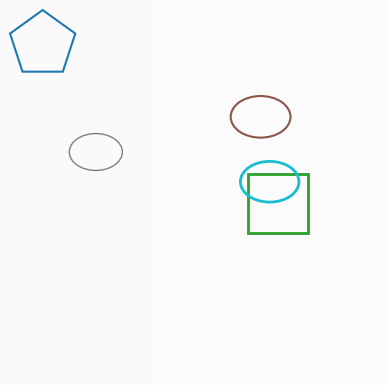[{"shape": "pentagon", "thickness": 1.5, "radius": 0.44, "center": [0.11, 0.885]}, {"shape": "square", "thickness": 2, "radius": 0.39, "center": [0.717, 0.471]}, {"shape": "oval", "thickness": 1.5, "radius": 0.39, "center": [0.672, 0.697]}, {"shape": "oval", "thickness": 1, "radius": 0.34, "center": [0.247, 0.605]}, {"shape": "oval", "thickness": 2, "radius": 0.38, "center": [0.696, 0.528]}]